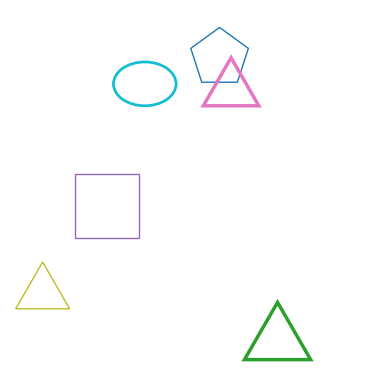[{"shape": "pentagon", "thickness": 1, "radius": 0.39, "center": [0.57, 0.85]}, {"shape": "triangle", "thickness": 2.5, "radius": 0.5, "center": [0.721, 0.115]}, {"shape": "square", "thickness": 1, "radius": 0.41, "center": [0.278, 0.465]}, {"shape": "triangle", "thickness": 2.5, "radius": 0.42, "center": [0.6, 0.767]}, {"shape": "triangle", "thickness": 1, "radius": 0.41, "center": [0.111, 0.238]}, {"shape": "oval", "thickness": 2, "radius": 0.41, "center": [0.376, 0.782]}]